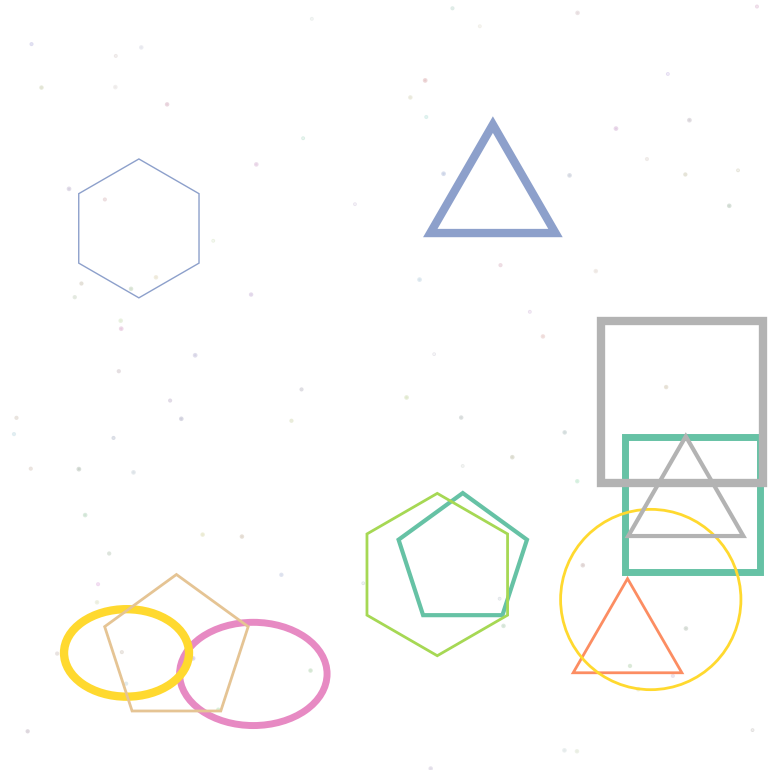[{"shape": "square", "thickness": 2.5, "radius": 0.44, "center": [0.9, 0.345]}, {"shape": "pentagon", "thickness": 1.5, "radius": 0.44, "center": [0.601, 0.272]}, {"shape": "triangle", "thickness": 1, "radius": 0.41, "center": [0.815, 0.167]}, {"shape": "triangle", "thickness": 3, "radius": 0.47, "center": [0.64, 0.744]}, {"shape": "hexagon", "thickness": 0.5, "radius": 0.45, "center": [0.18, 0.703]}, {"shape": "oval", "thickness": 2.5, "radius": 0.48, "center": [0.329, 0.125]}, {"shape": "hexagon", "thickness": 1, "radius": 0.53, "center": [0.568, 0.254]}, {"shape": "oval", "thickness": 3, "radius": 0.41, "center": [0.164, 0.152]}, {"shape": "circle", "thickness": 1, "radius": 0.59, "center": [0.845, 0.221]}, {"shape": "pentagon", "thickness": 1, "radius": 0.49, "center": [0.229, 0.156]}, {"shape": "square", "thickness": 3, "radius": 0.52, "center": [0.886, 0.478]}, {"shape": "triangle", "thickness": 1.5, "radius": 0.43, "center": [0.891, 0.347]}]